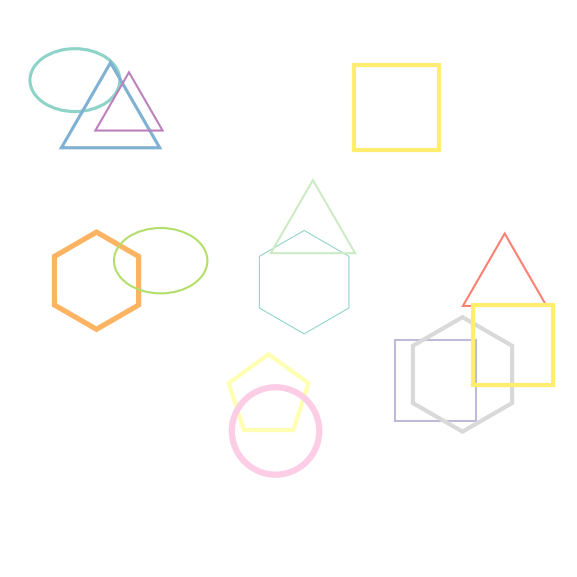[{"shape": "hexagon", "thickness": 0.5, "radius": 0.45, "center": [0.527, 0.511]}, {"shape": "oval", "thickness": 1.5, "radius": 0.39, "center": [0.13, 0.86]}, {"shape": "pentagon", "thickness": 2, "radius": 0.36, "center": [0.465, 0.313]}, {"shape": "square", "thickness": 1, "radius": 0.35, "center": [0.754, 0.34]}, {"shape": "triangle", "thickness": 1, "radius": 0.42, "center": [0.874, 0.511]}, {"shape": "triangle", "thickness": 1.5, "radius": 0.49, "center": [0.191, 0.792]}, {"shape": "hexagon", "thickness": 2.5, "radius": 0.42, "center": [0.167, 0.513]}, {"shape": "oval", "thickness": 1, "radius": 0.4, "center": [0.278, 0.548]}, {"shape": "circle", "thickness": 3, "radius": 0.38, "center": [0.477, 0.253]}, {"shape": "hexagon", "thickness": 2, "radius": 0.5, "center": [0.801, 0.351]}, {"shape": "triangle", "thickness": 1, "radius": 0.34, "center": [0.223, 0.807]}, {"shape": "triangle", "thickness": 1, "radius": 0.42, "center": [0.542, 0.603]}, {"shape": "square", "thickness": 2, "radius": 0.35, "center": [0.888, 0.402]}, {"shape": "square", "thickness": 2, "radius": 0.37, "center": [0.686, 0.812]}]